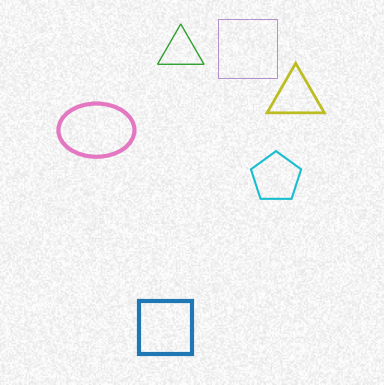[{"shape": "square", "thickness": 3, "radius": 0.34, "center": [0.43, 0.149]}, {"shape": "triangle", "thickness": 1, "radius": 0.35, "center": [0.47, 0.868]}, {"shape": "square", "thickness": 0.5, "radius": 0.38, "center": [0.644, 0.874]}, {"shape": "oval", "thickness": 3, "radius": 0.49, "center": [0.25, 0.662]}, {"shape": "triangle", "thickness": 2, "radius": 0.43, "center": [0.768, 0.75]}, {"shape": "pentagon", "thickness": 1.5, "radius": 0.34, "center": [0.717, 0.539]}]